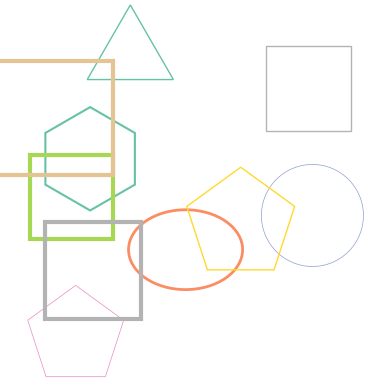[{"shape": "triangle", "thickness": 1, "radius": 0.65, "center": [0.338, 0.858]}, {"shape": "hexagon", "thickness": 1.5, "radius": 0.67, "center": [0.234, 0.588]}, {"shape": "oval", "thickness": 2, "radius": 0.74, "center": [0.482, 0.351]}, {"shape": "circle", "thickness": 0.5, "radius": 0.66, "center": [0.811, 0.44]}, {"shape": "pentagon", "thickness": 0.5, "radius": 0.66, "center": [0.197, 0.128]}, {"shape": "square", "thickness": 3, "radius": 0.54, "center": [0.186, 0.488]}, {"shape": "pentagon", "thickness": 1, "radius": 0.74, "center": [0.625, 0.418]}, {"shape": "square", "thickness": 3, "radius": 0.74, "center": [0.145, 0.694]}, {"shape": "square", "thickness": 1, "radius": 0.55, "center": [0.801, 0.771]}, {"shape": "square", "thickness": 3, "radius": 0.63, "center": [0.241, 0.297]}]